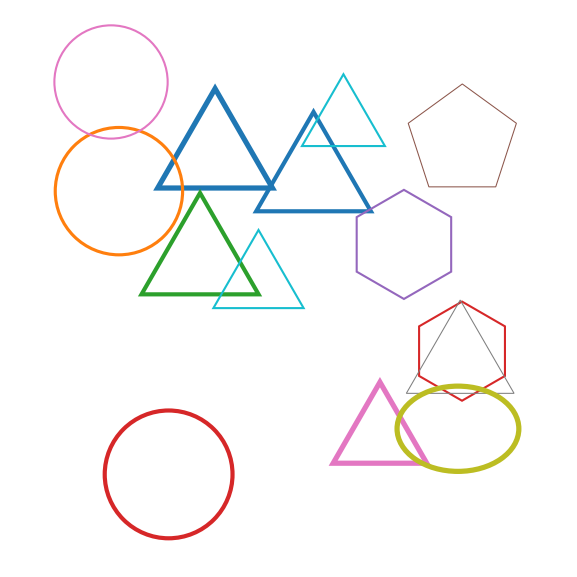[{"shape": "triangle", "thickness": 2.5, "radius": 0.57, "center": [0.372, 0.731]}, {"shape": "triangle", "thickness": 2, "radius": 0.57, "center": [0.543, 0.691]}, {"shape": "circle", "thickness": 1.5, "radius": 0.55, "center": [0.206, 0.668]}, {"shape": "triangle", "thickness": 2, "radius": 0.59, "center": [0.346, 0.548]}, {"shape": "circle", "thickness": 2, "radius": 0.55, "center": [0.292, 0.178]}, {"shape": "hexagon", "thickness": 1, "radius": 0.43, "center": [0.8, 0.391]}, {"shape": "hexagon", "thickness": 1, "radius": 0.47, "center": [0.699, 0.576]}, {"shape": "pentagon", "thickness": 0.5, "radius": 0.49, "center": [0.801, 0.755]}, {"shape": "triangle", "thickness": 2.5, "radius": 0.47, "center": [0.658, 0.244]}, {"shape": "circle", "thickness": 1, "radius": 0.49, "center": [0.192, 0.857]}, {"shape": "triangle", "thickness": 0.5, "radius": 0.54, "center": [0.797, 0.372]}, {"shape": "oval", "thickness": 2.5, "radius": 0.53, "center": [0.793, 0.257]}, {"shape": "triangle", "thickness": 1, "radius": 0.45, "center": [0.448, 0.511]}, {"shape": "triangle", "thickness": 1, "radius": 0.41, "center": [0.595, 0.788]}]